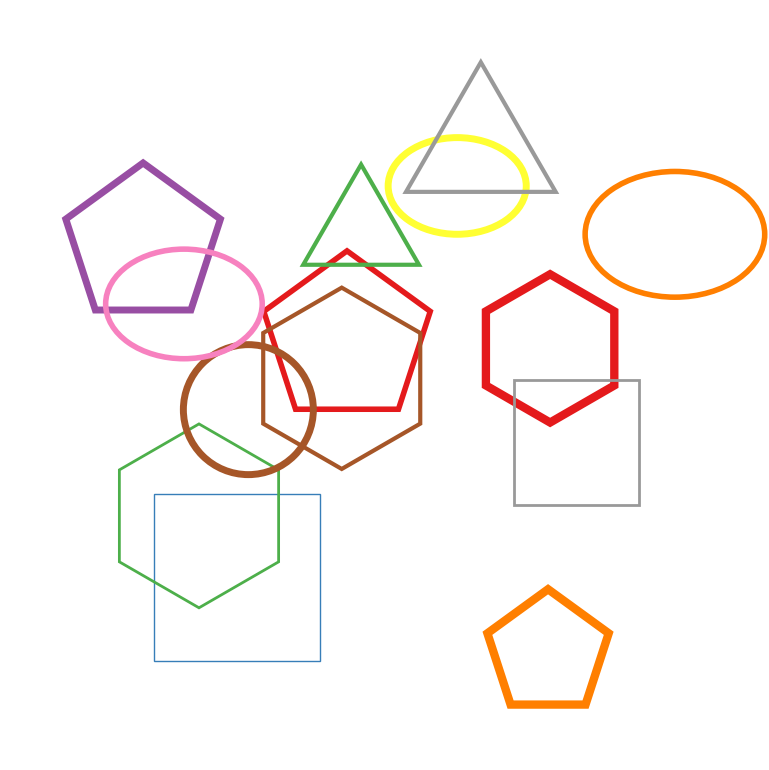[{"shape": "hexagon", "thickness": 3, "radius": 0.48, "center": [0.714, 0.548]}, {"shape": "pentagon", "thickness": 2, "radius": 0.57, "center": [0.451, 0.56]}, {"shape": "square", "thickness": 0.5, "radius": 0.54, "center": [0.308, 0.25]}, {"shape": "triangle", "thickness": 1.5, "radius": 0.43, "center": [0.469, 0.7]}, {"shape": "hexagon", "thickness": 1, "radius": 0.6, "center": [0.258, 0.33]}, {"shape": "pentagon", "thickness": 2.5, "radius": 0.53, "center": [0.186, 0.683]}, {"shape": "pentagon", "thickness": 3, "radius": 0.41, "center": [0.712, 0.152]}, {"shape": "oval", "thickness": 2, "radius": 0.58, "center": [0.877, 0.696]}, {"shape": "oval", "thickness": 2.5, "radius": 0.45, "center": [0.594, 0.759]}, {"shape": "hexagon", "thickness": 1.5, "radius": 0.59, "center": [0.444, 0.509]}, {"shape": "circle", "thickness": 2.5, "radius": 0.42, "center": [0.323, 0.468]}, {"shape": "oval", "thickness": 2, "radius": 0.51, "center": [0.239, 0.605]}, {"shape": "square", "thickness": 1, "radius": 0.41, "center": [0.749, 0.425]}, {"shape": "triangle", "thickness": 1.5, "radius": 0.56, "center": [0.624, 0.807]}]